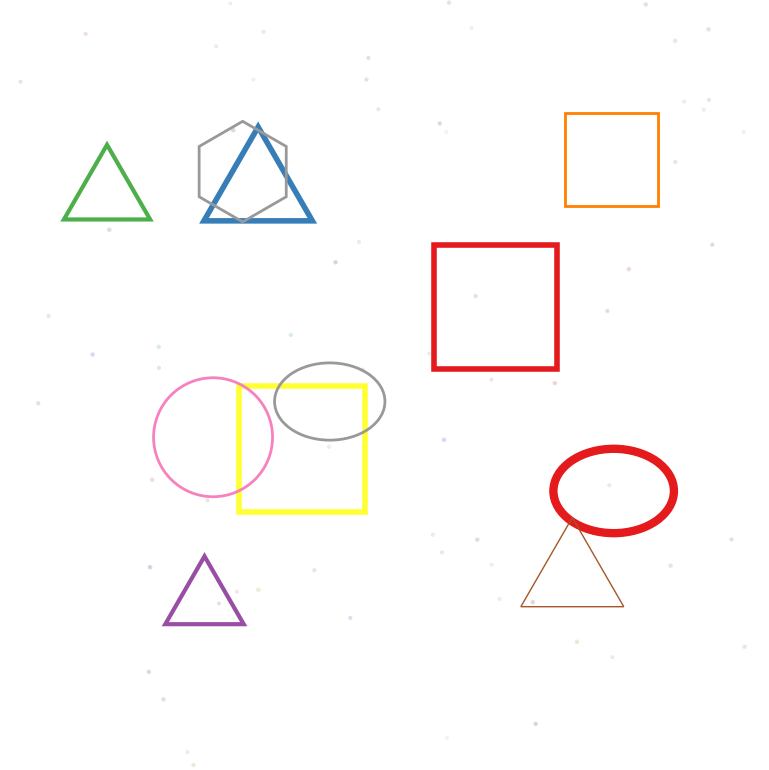[{"shape": "square", "thickness": 2, "radius": 0.4, "center": [0.644, 0.601]}, {"shape": "oval", "thickness": 3, "radius": 0.39, "center": [0.797, 0.362]}, {"shape": "triangle", "thickness": 2, "radius": 0.41, "center": [0.335, 0.754]}, {"shape": "triangle", "thickness": 1.5, "radius": 0.32, "center": [0.139, 0.747]}, {"shape": "triangle", "thickness": 1.5, "radius": 0.29, "center": [0.266, 0.219]}, {"shape": "square", "thickness": 1, "radius": 0.3, "center": [0.794, 0.793]}, {"shape": "square", "thickness": 2, "radius": 0.41, "center": [0.393, 0.417]}, {"shape": "triangle", "thickness": 0.5, "radius": 0.39, "center": [0.743, 0.251]}, {"shape": "circle", "thickness": 1, "radius": 0.39, "center": [0.277, 0.432]}, {"shape": "hexagon", "thickness": 1, "radius": 0.33, "center": [0.315, 0.777]}, {"shape": "oval", "thickness": 1, "radius": 0.36, "center": [0.428, 0.479]}]